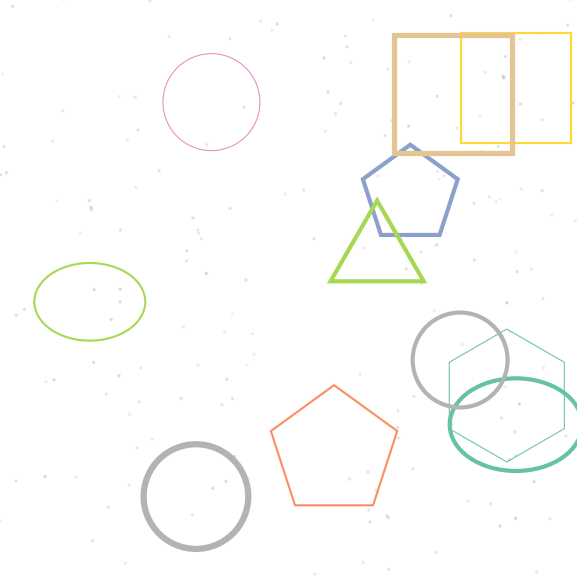[{"shape": "oval", "thickness": 2, "radius": 0.57, "center": [0.893, 0.264]}, {"shape": "hexagon", "thickness": 0.5, "radius": 0.58, "center": [0.878, 0.314]}, {"shape": "pentagon", "thickness": 1, "radius": 0.58, "center": [0.578, 0.217]}, {"shape": "pentagon", "thickness": 2, "radius": 0.43, "center": [0.71, 0.662]}, {"shape": "circle", "thickness": 0.5, "radius": 0.42, "center": [0.366, 0.822]}, {"shape": "triangle", "thickness": 2, "radius": 0.47, "center": [0.653, 0.559]}, {"shape": "oval", "thickness": 1, "radius": 0.48, "center": [0.156, 0.477]}, {"shape": "square", "thickness": 1, "radius": 0.48, "center": [0.894, 0.847]}, {"shape": "square", "thickness": 2.5, "radius": 0.51, "center": [0.785, 0.836]}, {"shape": "circle", "thickness": 2, "radius": 0.41, "center": [0.797, 0.376]}, {"shape": "circle", "thickness": 3, "radius": 0.45, "center": [0.339, 0.139]}]